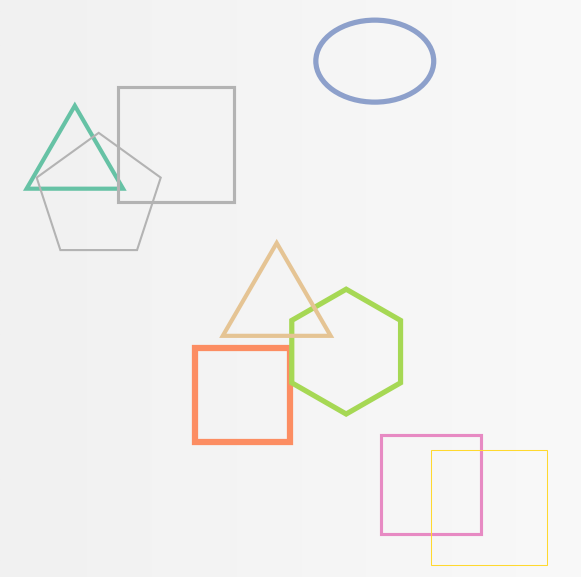[{"shape": "triangle", "thickness": 2, "radius": 0.48, "center": [0.129, 0.72]}, {"shape": "square", "thickness": 3, "radius": 0.41, "center": [0.417, 0.315]}, {"shape": "oval", "thickness": 2.5, "radius": 0.51, "center": [0.645, 0.893]}, {"shape": "square", "thickness": 1.5, "radius": 0.43, "center": [0.742, 0.16]}, {"shape": "hexagon", "thickness": 2.5, "radius": 0.54, "center": [0.596, 0.39]}, {"shape": "square", "thickness": 0.5, "radius": 0.5, "center": [0.841, 0.121]}, {"shape": "triangle", "thickness": 2, "radius": 0.54, "center": [0.476, 0.471]}, {"shape": "pentagon", "thickness": 1, "radius": 0.56, "center": [0.17, 0.657]}, {"shape": "square", "thickness": 1.5, "radius": 0.5, "center": [0.304, 0.748]}]